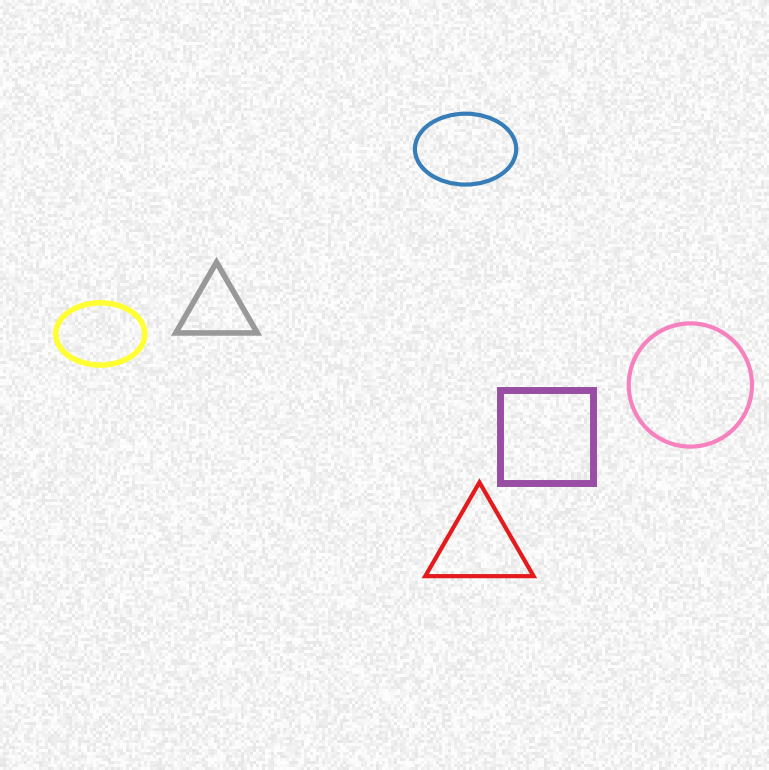[{"shape": "triangle", "thickness": 1.5, "radius": 0.41, "center": [0.623, 0.292]}, {"shape": "oval", "thickness": 1.5, "radius": 0.33, "center": [0.605, 0.806]}, {"shape": "square", "thickness": 2.5, "radius": 0.3, "center": [0.71, 0.433]}, {"shape": "oval", "thickness": 2, "radius": 0.29, "center": [0.13, 0.566]}, {"shape": "circle", "thickness": 1.5, "radius": 0.4, "center": [0.897, 0.5]}, {"shape": "triangle", "thickness": 2, "radius": 0.31, "center": [0.281, 0.598]}]